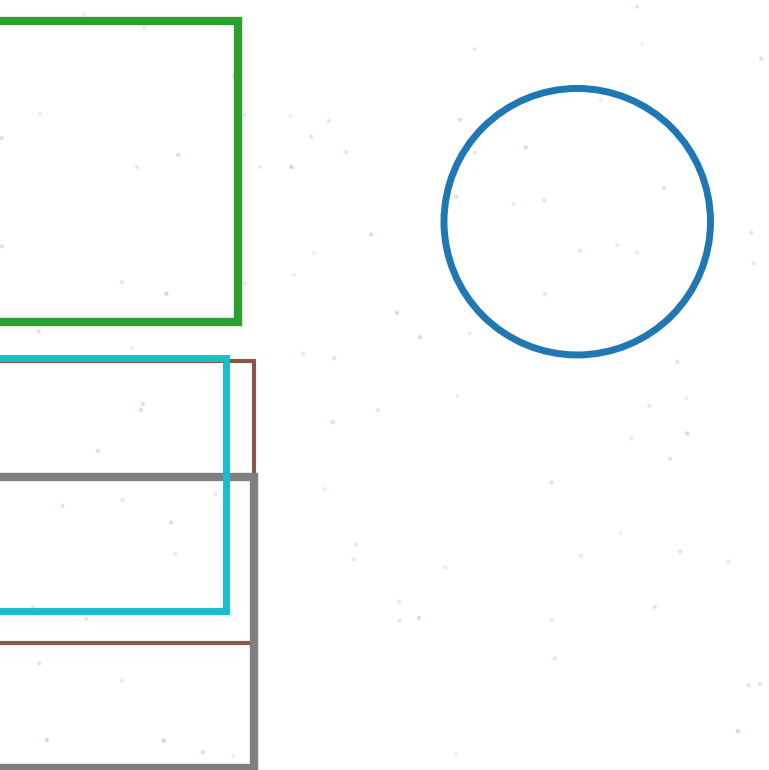[{"shape": "circle", "thickness": 2.5, "radius": 0.87, "center": [0.75, 0.712]}, {"shape": "square", "thickness": 3, "radius": 0.98, "center": [0.113, 0.777]}, {"shape": "square", "thickness": 1.5, "radius": 0.92, "center": [0.147, 0.349]}, {"shape": "square", "thickness": 3, "radius": 0.94, "center": [0.141, 0.192]}, {"shape": "square", "thickness": 2.5, "radius": 0.82, "center": [0.129, 0.371]}]